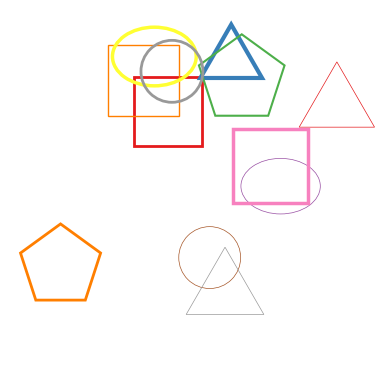[{"shape": "square", "thickness": 2, "radius": 0.44, "center": [0.436, 0.71]}, {"shape": "triangle", "thickness": 0.5, "radius": 0.57, "center": [0.875, 0.726]}, {"shape": "triangle", "thickness": 3, "radius": 0.46, "center": [0.601, 0.844]}, {"shape": "pentagon", "thickness": 1.5, "radius": 0.58, "center": [0.628, 0.794]}, {"shape": "oval", "thickness": 0.5, "radius": 0.52, "center": [0.729, 0.516]}, {"shape": "square", "thickness": 1, "radius": 0.46, "center": [0.373, 0.791]}, {"shape": "pentagon", "thickness": 2, "radius": 0.55, "center": [0.157, 0.309]}, {"shape": "oval", "thickness": 2.5, "radius": 0.54, "center": [0.401, 0.853]}, {"shape": "circle", "thickness": 0.5, "radius": 0.4, "center": [0.545, 0.331]}, {"shape": "square", "thickness": 2.5, "radius": 0.48, "center": [0.702, 0.568]}, {"shape": "circle", "thickness": 2, "radius": 0.4, "center": [0.447, 0.815]}, {"shape": "triangle", "thickness": 0.5, "radius": 0.58, "center": [0.584, 0.241]}]